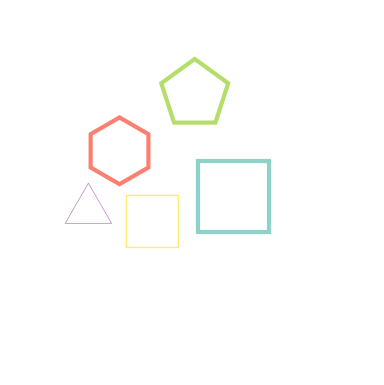[{"shape": "square", "thickness": 3, "radius": 0.46, "center": [0.606, 0.488]}, {"shape": "hexagon", "thickness": 3, "radius": 0.43, "center": [0.31, 0.608]}, {"shape": "pentagon", "thickness": 3, "radius": 0.46, "center": [0.506, 0.755]}, {"shape": "triangle", "thickness": 0.5, "radius": 0.35, "center": [0.23, 0.454]}, {"shape": "square", "thickness": 1, "radius": 0.34, "center": [0.396, 0.425]}]